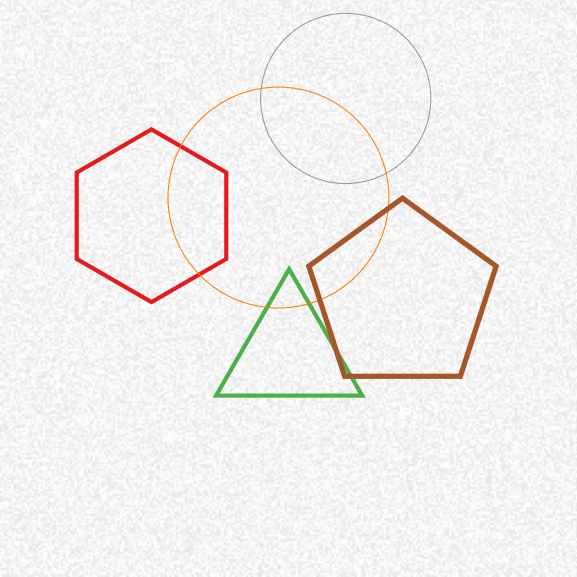[{"shape": "hexagon", "thickness": 2, "radius": 0.75, "center": [0.262, 0.626]}, {"shape": "triangle", "thickness": 2, "radius": 0.73, "center": [0.501, 0.387]}, {"shape": "circle", "thickness": 0.5, "radius": 0.96, "center": [0.482, 0.657]}, {"shape": "pentagon", "thickness": 2.5, "radius": 0.85, "center": [0.697, 0.486]}, {"shape": "circle", "thickness": 0.5, "radius": 0.74, "center": [0.599, 0.829]}]